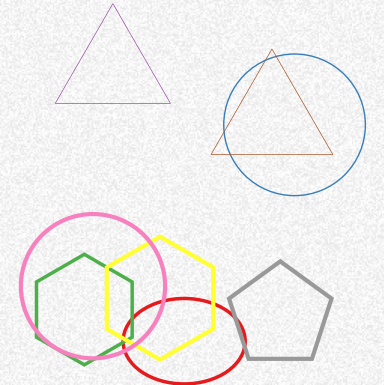[{"shape": "oval", "thickness": 2.5, "radius": 0.79, "center": [0.478, 0.114]}, {"shape": "circle", "thickness": 1, "radius": 0.92, "center": [0.765, 0.676]}, {"shape": "hexagon", "thickness": 2.5, "radius": 0.72, "center": [0.219, 0.196]}, {"shape": "triangle", "thickness": 0.5, "radius": 0.86, "center": [0.293, 0.818]}, {"shape": "hexagon", "thickness": 3, "radius": 0.8, "center": [0.416, 0.225]}, {"shape": "triangle", "thickness": 0.5, "radius": 0.91, "center": [0.706, 0.69]}, {"shape": "circle", "thickness": 3, "radius": 0.94, "center": [0.242, 0.257]}, {"shape": "pentagon", "thickness": 3, "radius": 0.7, "center": [0.728, 0.181]}]